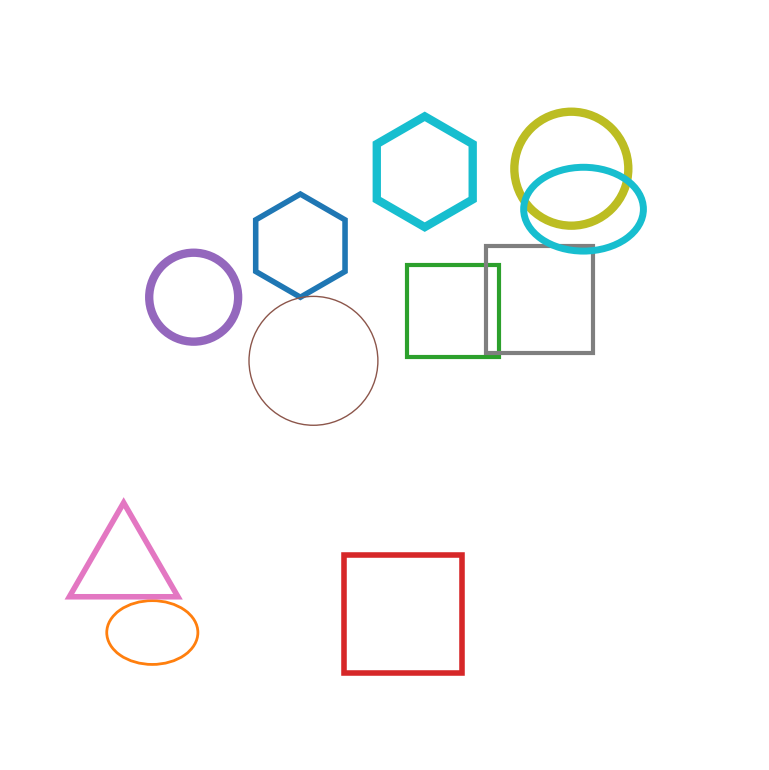[{"shape": "hexagon", "thickness": 2, "radius": 0.33, "center": [0.39, 0.681]}, {"shape": "oval", "thickness": 1, "radius": 0.3, "center": [0.198, 0.179]}, {"shape": "square", "thickness": 1.5, "radius": 0.3, "center": [0.589, 0.597]}, {"shape": "square", "thickness": 2, "radius": 0.38, "center": [0.524, 0.202]}, {"shape": "circle", "thickness": 3, "radius": 0.29, "center": [0.252, 0.614]}, {"shape": "circle", "thickness": 0.5, "radius": 0.42, "center": [0.407, 0.531]}, {"shape": "triangle", "thickness": 2, "radius": 0.41, "center": [0.161, 0.266]}, {"shape": "square", "thickness": 1.5, "radius": 0.35, "center": [0.701, 0.611]}, {"shape": "circle", "thickness": 3, "radius": 0.37, "center": [0.742, 0.781]}, {"shape": "oval", "thickness": 2.5, "radius": 0.39, "center": [0.758, 0.728]}, {"shape": "hexagon", "thickness": 3, "radius": 0.36, "center": [0.552, 0.777]}]